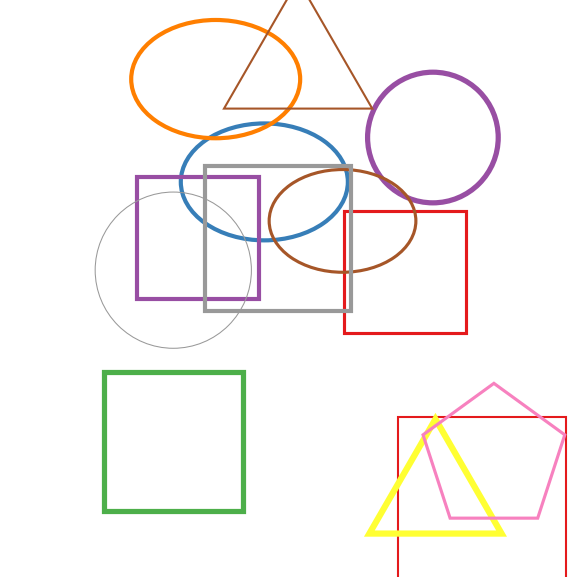[{"shape": "square", "thickness": 1, "radius": 0.73, "center": [0.835, 0.13]}, {"shape": "square", "thickness": 1.5, "radius": 0.53, "center": [0.701, 0.528]}, {"shape": "oval", "thickness": 2, "radius": 0.72, "center": [0.458, 0.684]}, {"shape": "square", "thickness": 2.5, "radius": 0.6, "center": [0.3, 0.234]}, {"shape": "square", "thickness": 2, "radius": 0.53, "center": [0.343, 0.587]}, {"shape": "circle", "thickness": 2.5, "radius": 0.57, "center": [0.75, 0.761]}, {"shape": "oval", "thickness": 2, "radius": 0.73, "center": [0.373, 0.862]}, {"shape": "triangle", "thickness": 3, "radius": 0.66, "center": [0.754, 0.141]}, {"shape": "oval", "thickness": 1.5, "radius": 0.64, "center": [0.593, 0.617]}, {"shape": "triangle", "thickness": 1, "radius": 0.74, "center": [0.516, 0.885]}, {"shape": "pentagon", "thickness": 1.5, "radius": 0.65, "center": [0.855, 0.206]}, {"shape": "square", "thickness": 2, "radius": 0.63, "center": [0.481, 0.586]}, {"shape": "circle", "thickness": 0.5, "radius": 0.68, "center": [0.3, 0.531]}]